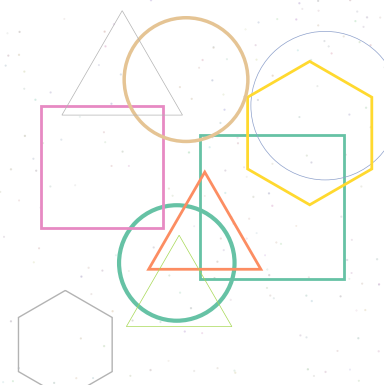[{"shape": "circle", "thickness": 3, "radius": 0.75, "center": [0.459, 0.317]}, {"shape": "square", "thickness": 2, "radius": 0.93, "center": [0.707, 0.462]}, {"shape": "triangle", "thickness": 2, "radius": 0.84, "center": [0.532, 0.385]}, {"shape": "circle", "thickness": 0.5, "radius": 0.96, "center": [0.845, 0.726]}, {"shape": "square", "thickness": 2, "radius": 0.79, "center": [0.265, 0.566]}, {"shape": "triangle", "thickness": 0.5, "radius": 0.79, "center": [0.465, 0.231]}, {"shape": "hexagon", "thickness": 2, "radius": 0.93, "center": [0.804, 0.654]}, {"shape": "circle", "thickness": 2.5, "radius": 0.8, "center": [0.483, 0.793]}, {"shape": "triangle", "thickness": 0.5, "radius": 0.9, "center": [0.317, 0.791]}, {"shape": "hexagon", "thickness": 1, "radius": 0.7, "center": [0.17, 0.105]}]